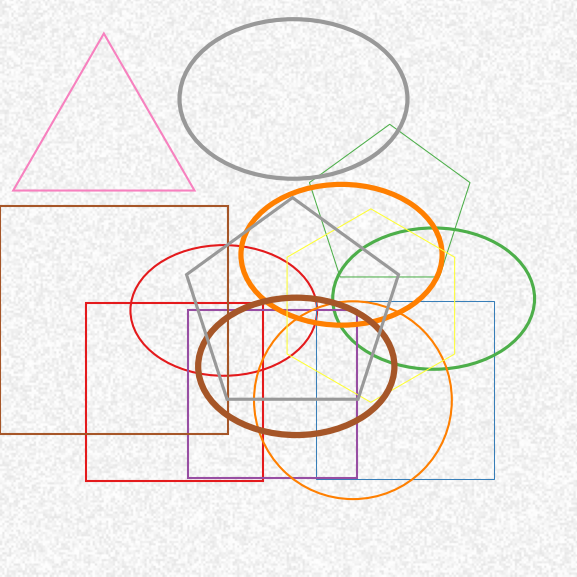[{"shape": "oval", "thickness": 1, "radius": 0.81, "center": [0.387, 0.462]}, {"shape": "square", "thickness": 1, "radius": 0.77, "center": [0.303, 0.321]}, {"shape": "square", "thickness": 0.5, "radius": 0.77, "center": [0.701, 0.323]}, {"shape": "oval", "thickness": 1.5, "radius": 0.87, "center": [0.751, 0.482]}, {"shape": "pentagon", "thickness": 0.5, "radius": 0.73, "center": [0.675, 0.638]}, {"shape": "square", "thickness": 1, "radius": 0.73, "center": [0.472, 0.317]}, {"shape": "circle", "thickness": 1, "radius": 0.86, "center": [0.611, 0.306]}, {"shape": "oval", "thickness": 2.5, "radius": 0.87, "center": [0.591, 0.558]}, {"shape": "hexagon", "thickness": 0.5, "radius": 0.84, "center": [0.642, 0.47]}, {"shape": "square", "thickness": 1, "radius": 0.99, "center": [0.198, 0.445]}, {"shape": "oval", "thickness": 3, "radius": 0.85, "center": [0.513, 0.365]}, {"shape": "triangle", "thickness": 1, "radius": 0.91, "center": [0.18, 0.76]}, {"shape": "pentagon", "thickness": 1.5, "radius": 0.96, "center": [0.507, 0.464]}, {"shape": "oval", "thickness": 2, "radius": 0.99, "center": [0.508, 0.828]}]